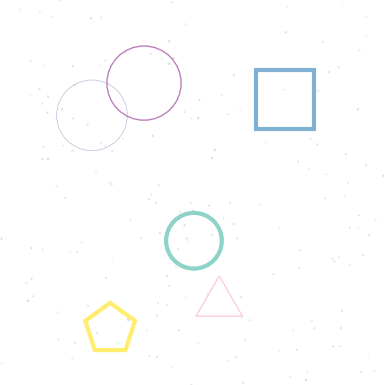[{"shape": "circle", "thickness": 3, "radius": 0.36, "center": [0.504, 0.375]}, {"shape": "circle", "thickness": 0.5, "radius": 0.46, "center": [0.239, 0.7]}, {"shape": "square", "thickness": 3, "radius": 0.38, "center": [0.741, 0.741]}, {"shape": "triangle", "thickness": 1, "radius": 0.35, "center": [0.569, 0.213]}, {"shape": "circle", "thickness": 1, "radius": 0.48, "center": [0.374, 0.784]}, {"shape": "pentagon", "thickness": 3, "radius": 0.34, "center": [0.286, 0.146]}]